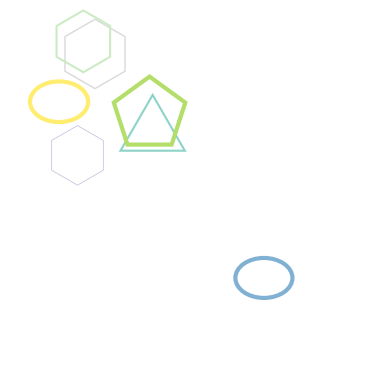[{"shape": "triangle", "thickness": 1.5, "radius": 0.48, "center": [0.396, 0.657]}, {"shape": "hexagon", "thickness": 0.5, "radius": 0.39, "center": [0.201, 0.596]}, {"shape": "oval", "thickness": 3, "radius": 0.37, "center": [0.685, 0.278]}, {"shape": "pentagon", "thickness": 3, "radius": 0.49, "center": [0.388, 0.703]}, {"shape": "hexagon", "thickness": 1, "radius": 0.45, "center": [0.247, 0.86]}, {"shape": "hexagon", "thickness": 1.5, "radius": 0.4, "center": [0.216, 0.893]}, {"shape": "oval", "thickness": 3, "radius": 0.38, "center": [0.154, 0.736]}]